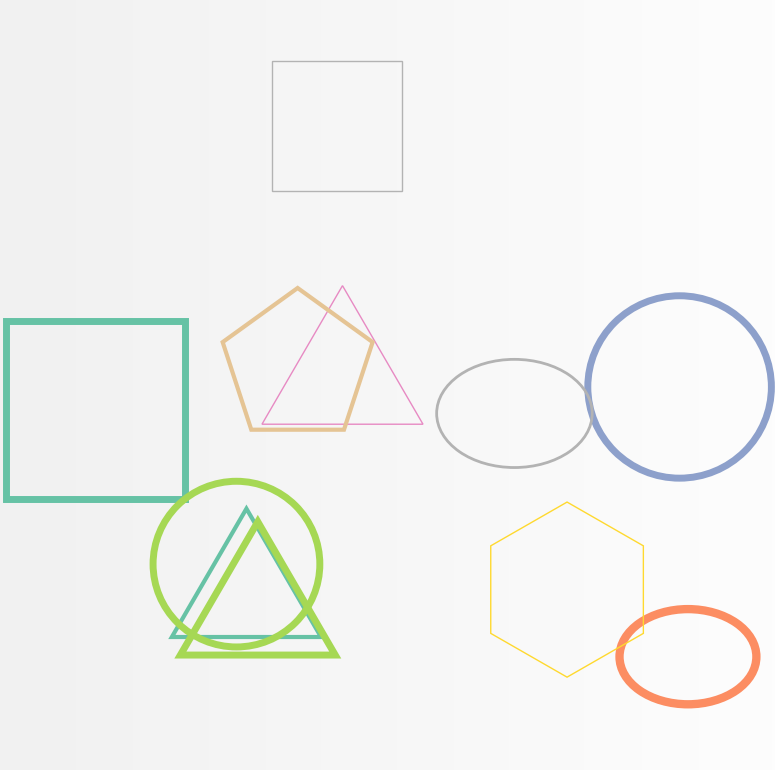[{"shape": "square", "thickness": 2.5, "radius": 0.58, "center": [0.124, 0.467]}, {"shape": "triangle", "thickness": 1.5, "radius": 0.56, "center": [0.318, 0.228]}, {"shape": "oval", "thickness": 3, "radius": 0.44, "center": [0.888, 0.147]}, {"shape": "circle", "thickness": 2.5, "radius": 0.59, "center": [0.877, 0.497]}, {"shape": "triangle", "thickness": 0.5, "radius": 0.6, "center": [0.442, 0.509]}, {"shape": "triangle", "thickness": 2.5, "radius": 0.58, "center": [0.333, 0.207]}, {"shape": "circle", "thickness": 2.5, "radius": 0.54, "center": [0.305, 0.267]}, {"shape": "hexagon", "thickness": 0.5, "radius": 0.57, "center": [0.732, 0.234]}, {"shape": "pentagon", "thickness": 1.5, "radius": 0.51, "center": [0.384, 0.524]}, {"shape": "square", "thickness": 0.5, "radius": 0.42, "center": [0.435, 0.837]}, {"shape": "oval", "thickness": 1, "radius": 0.5, "center": [0.664, 0.463]}]